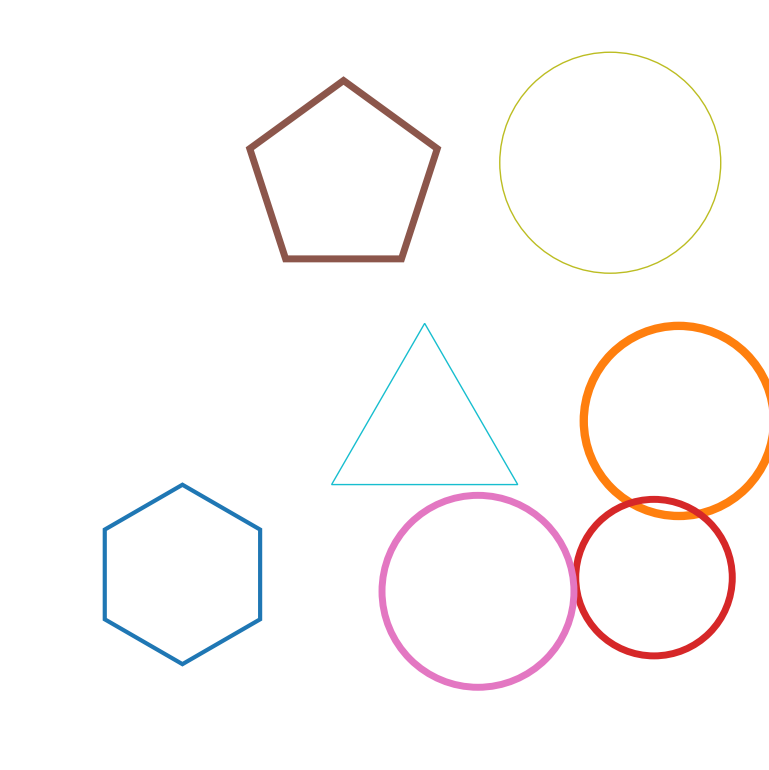[{"shape": "hexagon", "thickness": 1.5, "radius": 0.58, "center": [0.237, 0.254]}, {"shape": "circle", "thickness": 3, "radius": 0.62, "center": [0.882, 0.453]}, {"shape": "circle", "thickness": 2.5, "radius": 0.51, "center": [0.849, 0.25]}, {"shape": "pentagon", "thickness": 2.5, "radius": 0.64, "center": [0.446, 0.767]}, {"shape": "circle", "thickness": 2.5, "radius": 0.62, "center": [0.621, 0.232]}, {"shape": "circle", "thickness": 0.5, "radius": 0.72, "center": [0.793, 0.789]}, {"shape": "triangle", "thickness": 0.5, "radius": 0.7, "center": [0.552, 0.44]}]